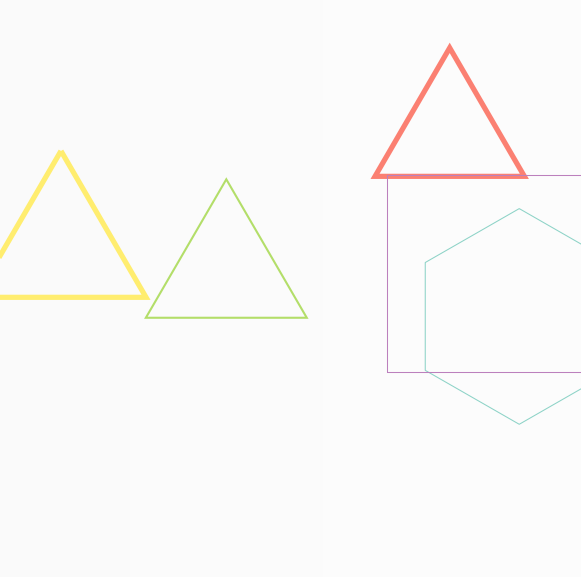[{"shape": "hexagon", "thickness": 0.5, "radius": 0.93, "center": [0.893, 0.451]}, {"shape": "triangle", "thickness": 2.5, "radius": 0.74, "center": [0.774, 0.768]}, {"shape": "triangle", "thickness": 1, "radius": 0.8, "center": [0.389, 0.529]}, {"shape": "square", "thickness": 0.5, "radius": 0.85, "center": [0.835, 0.525]}, {"shape": "triangle", "thickness": 2.5, "radius": 0.84, "center": [0.105, 0.569]}]